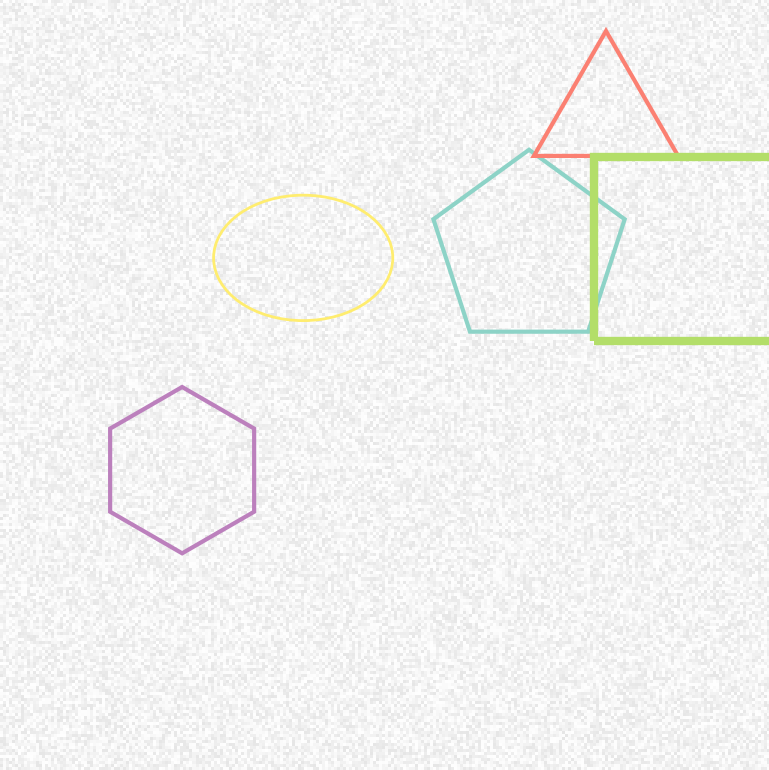[{"shape": "pentagon", "thickness": 1.5, "radius": 0.65, "center": [0.687, 0.675]}, {"shape": "triangle", "thickness": 1.5, "radius": 0.54, "center": [0.787, 0.852]}, {"shape": "square", "thickness": 3, "radius": 0.6, "center": [0.891, 0.677]}, {"shape": "hexagon", "thickness": 1.5, "radius": 0.54, "center": [0.237, 0.389]}, {"shape": "oval", "thickness": 1, "radius": 0.58, "center": [0.394, 0.665]}]